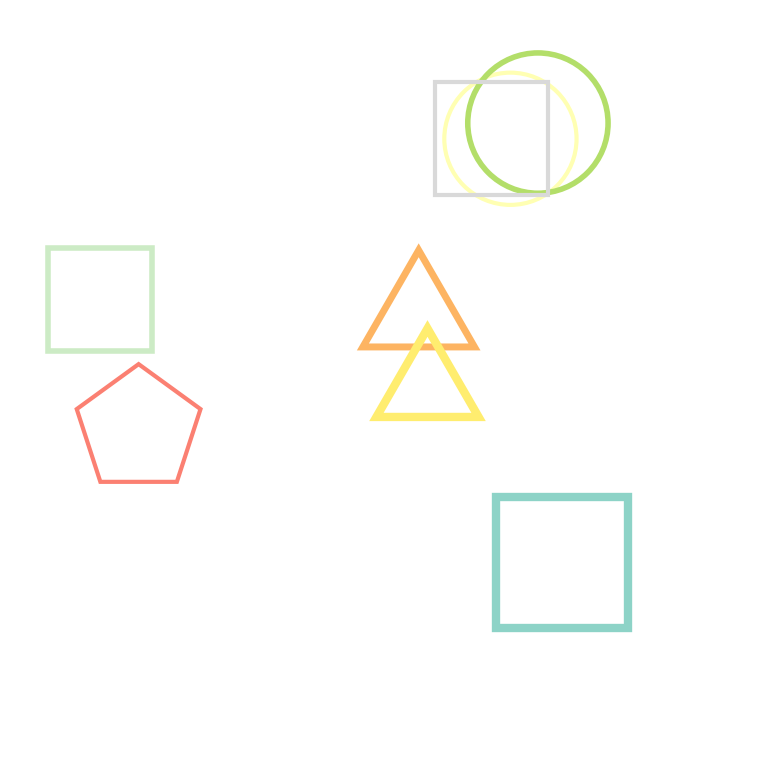[{"shape": "square", "thickness": 3, "radius": 0.43, "center": [0.73, 0.27]}, {"shape": "circle", "thickness": 1.5, "radius": 0.43, "center": [0.663, 0.82]}, {"shape": "pentagon", "thickness": 1.5, "radius": 0.42, "center": [0.18, 0.443]}, {"shape": "triangle", "thickness": 2.5, "radius": 0.42, "center": [0.544, 0.591]}, {"shape": "circle", "thickness": 2, "radius": 0.46, "center": [0.699, 0.84]}, {"shape": "square", "thickness": 1.5, "radius": 0.37, "center": [0.638, 0.82]}, {"shape": "square", "thickness": 2, "radius": 0.34, "center": [0.13, 0.611]}, {"shape": "triangle", "thickness": 3, "radius": 0.38, "center": [0.555, 0.497]}]